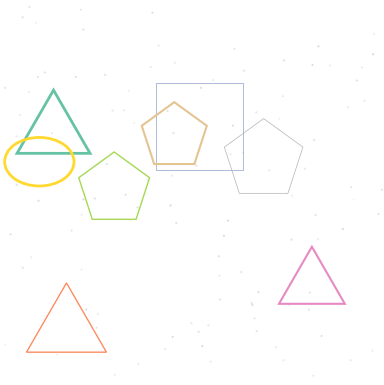[{"shape": "triangle", "thickness": 2, "radius": 0.55, "center": [0.139, 0.656]}, {"shape": "triangle", "thickness": 1, "radius": 0.6, "center": [0.173, 0.145]}, {"shape": "square", "thickness": 0.5, "radius": 0.57, "center": [0.518, 0.671]}, {"shape": "triangle", "thickness": 1.5, "radius": 0.49, "center": [0.81, 0.26]}, {"shape": "pentagon", "thickness": 1, "radius": 0.48, "center": [0.297, 0.509]}, {"shape": "oval", "thickness": 2, "radius": 0.45, "center": [0.102, 0.58]}, {"shape": "pentagon", "thickness": 1.5, "radius": 0.44, "center": [0.453, 0.646]}, {"shape": "pentagon", "thickness": 0.5, "radius": 0.54, "center": [0.685, 0.585]}]